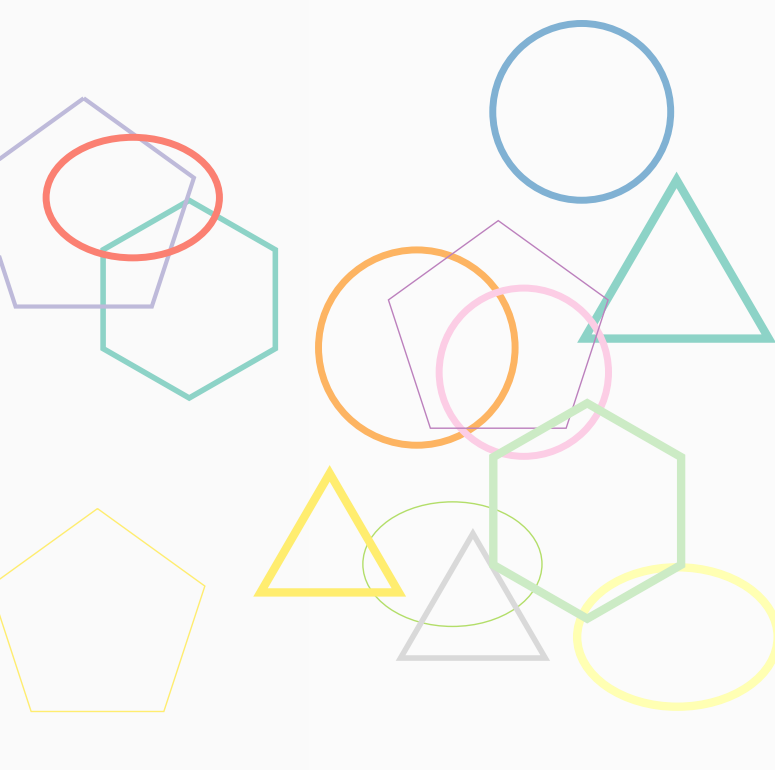[{"shape": "hexagon", "thickness": 2, "radius": 0.64, "center": [0.244, 0.611]}, {"shape": "triangle", "thickness": 3, "radius": 0.69, "center": [0.873, 0.629]}, {"shape": "oval", "thickness": 3, "radius": 0.65, "center": [0.874, 0.173]}, {"shape": "pentagon", "thickness": 1.5, "radius": 0.75, "center": [0.108, 0.723]}, {"shape": "oval", "thickness": 2.5, "radius": 0.56, "center": [0.171, 0.743]}, {"shape": "circle", "thickness": 2.5, "radius": 0.57, "center": [0.751, 0.855]}, {"shape": "circle", "thickness": 2.5, "radius": 0.63, "center": [0.538, 0.549]}, {"shape": "oval", "thickness": 0.5, "radius": 0.58, "center": [0.584, 0.267]}, {"shape": "circle", "thickness": 2.5, "radius": 0.55, "center": [0.676, 0.517]}, {"shape": "triangle", "thickness": 2, "radius": 0.54, "center": [0.61, 0.199]}, {"shape": "pentagon", "thickness": 0.5, "radius": 0.74, "center": [0.643, 0.564]}, {"shape": "hexagon", "thickness": 3, "radius": 0.7, "center": [0.758, 0.336]}, {"shape": "pentagon", "thickness": 0.5, "radius": 0.73, "center": [0.126, 0.194]}, {"shape": "triangle", "thickness": 3, "radius": 0.52, "center": [0.425, 0.282]}]